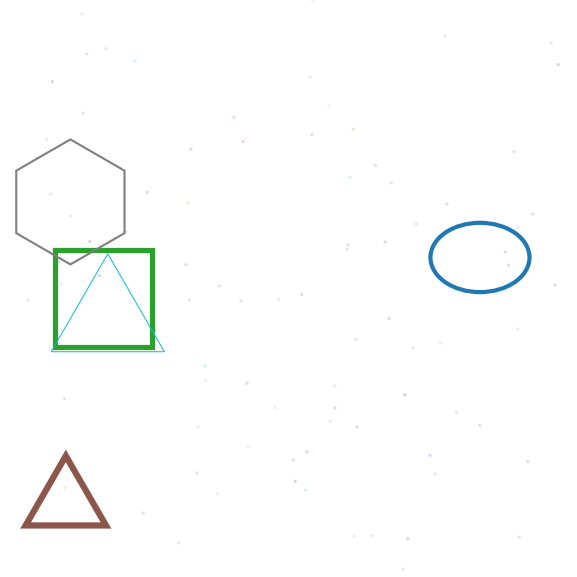[{"shape": "oval", "thickness": 2, "radius": 0.43, "center": [0.831, 0.553]}, {"shape": "square", "thickness": 2.5, "radius": 0.42, "center": [0.178, 0.482]}, {"shape": "triangle", "thickness": 3, "radius": 0.4, "center": [0.114, 0.129]}, {"shape": "hexagon", "thickness": 1, "radius": 0.54, "center": [0.122, 0.649]}, {"shape": "triangle", "thickness": 0.5, "radius": 0.57, "center": [0.187, 0.447]}]